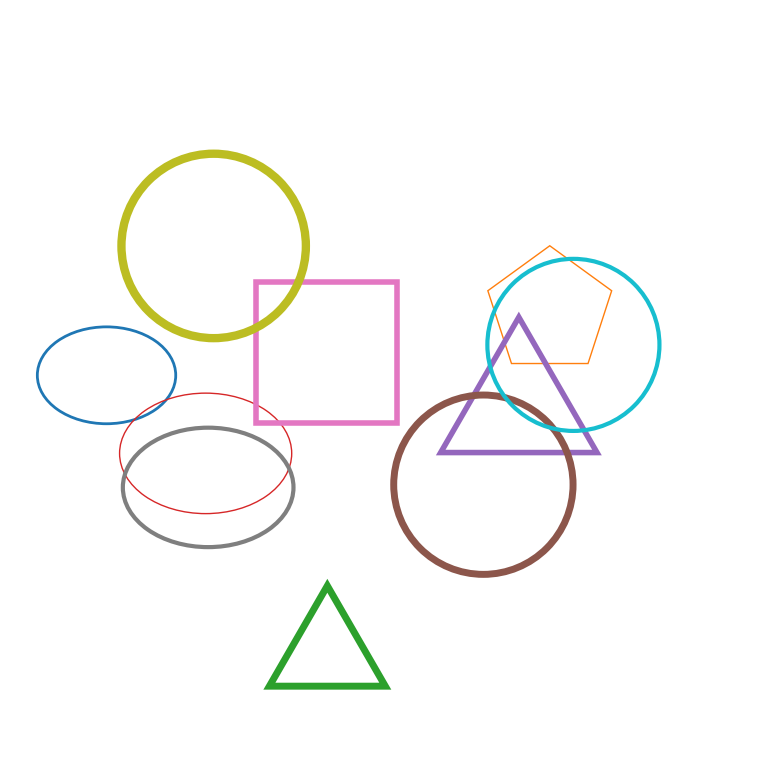[{"shape": "oval", "thickness": 1, "radius": 0.45, "center": [0.138, 0.513]}, {"shape": "pentagon", "thickness": 0.5, "radius": 0.42, "center": [0.714, 0.596]}, {"shape": "triangle", "thickness": 2.5, "radius": 0.43, "center": [0.425, 0.152]}, {"shape": "oval", "thickness": 0.5, "radius": 0.56, "center": [0.267, 0.411]}, {"shape": "triangle", "thickness": 2, "radius": 0.59, "center": [0.674, 0.471]}, {"shape": "circle", "thickness": 2.5, "radius": 0.58, "center": [0.628, 0.371]}, {"shape": "square", "thickness": 2, "radius": 0.46, "center": [0.424, 0.542]}, {"shape": "oval", "thickness": 1.5, "radius": 0.55, "center": [0.27, 0.367]}, {"shape": "circle", "thickness": 3, "radius": 0.6, "center": [0.277, 0.681]}, {"shape": "circle", "thickness": 1.5, "radius": 0.56, "center": [0.745, 0.552]}]